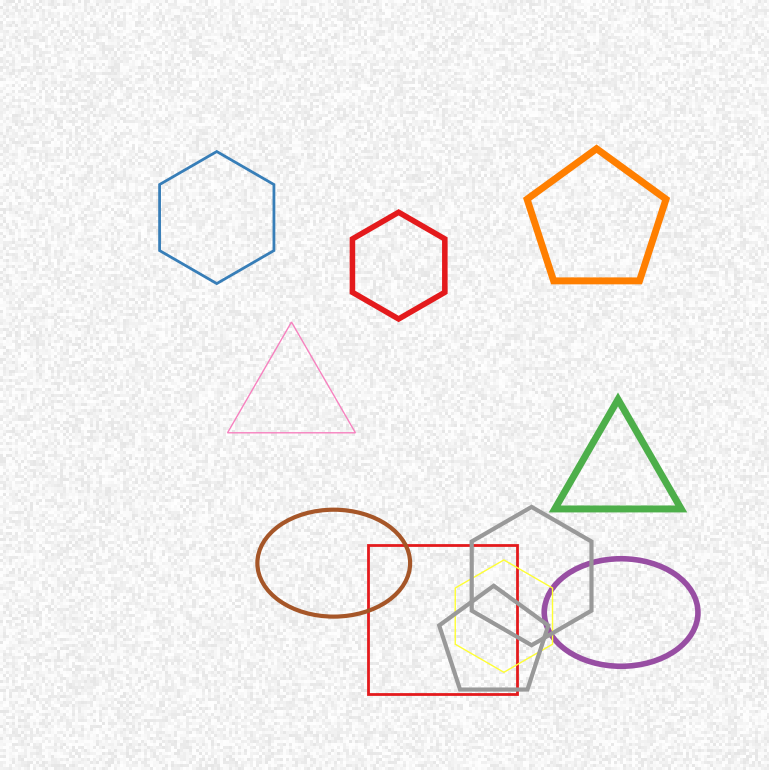[{"shape": "hexagon", "thickness": 2, "radius": 0.35, "center": [0.518, 0.655]}, {"shape": "square", "thickness": 1, "radius": 0.48, "center": [0.575, 0.196]}, {"shape": "hexagon", "thickness": 1, "radius": 0.43, "center": [0.282, 0.717]}, {"shape": "triangle", "thickness": 2.5, "radius": 0.47, "center": [0.803, 0.386]}, {"shape": "oval", "thickness": 2, "radius": 0.5, "center": [0.807, 0.205]}, {"shape": "pentagon", "thickness": 2.5, "radius": 0.47, "center": [0.775, 0.712]}, {"shape": "hexagon", "thickness": 0.5, "radius": 0.36, "center": [0.654, 0.2]}, {"shape": "oval", "thickness": 1.5, "radius": 0.5, "center": [0.433, 0.269]}, {"shape": "triangle", "thickness": 0.5, "radius": 0.48, "center": [0.379, 0.486]}, {"shape": "pentagon", "thickness": 1.5, "radius": 0.37, "center": [0.641, 0.165]}, {"shape": "hexagon", "thickness": 1.5, "radius": 0.45, "center": [0.69, 0.252]}]